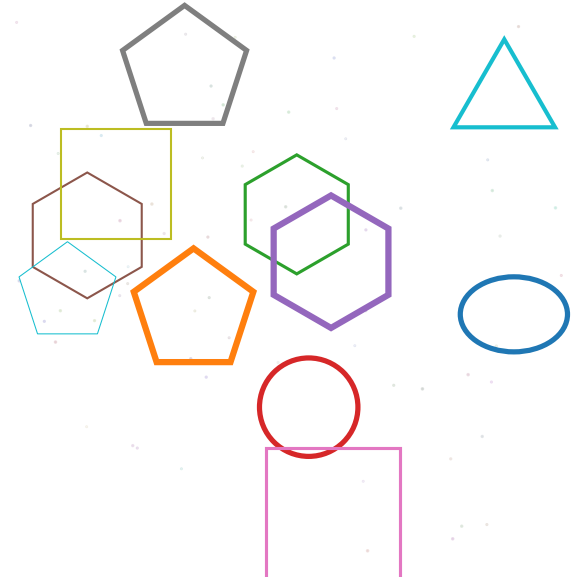[{"shape": "oval", "thickness": 2.5, "radius": 0.46, "center": [0.89, 0.455]}, {"shape": "pentagon", "thickness": 3, "radius": 0.54, "center": [0.335, 0.46]}, {"shape": "hexagon", "thickness": 1.5, "radius": 0.52, "center": [0.514, 0.628]}, {"shape": "circle", "thickness": 2.5, "radius": 0.43, "center": [0.535, 0.294]}, {"shape": "hexagon", "thickness": 3, "radius": 0.57, "center": [0.573, 0.546]}, {"shape": "hexagon", "thickness": 1, "radius": 0.54, "center": [0.151, 0.591]}, {"shape": "square", "thickness": 1.5, "radius": 0.58, "center": [0.576, 0.108]}, {"shape": "pentagon", "thickness": 2.5, "radius": 0.56, "center": [0.32, 0.877]}, {"shape": "square", "thickness": 1, "radius": 0.48, "center": [0.2, 0.68]}, {"shape": "pentagon", "thickness": 0.5, "radius": 0.44, "center": [0.117, 0.492]}, {"shape": "triangle", "thickness": 2, "radius": 0.51, "center": [0.873, 0.829]}]